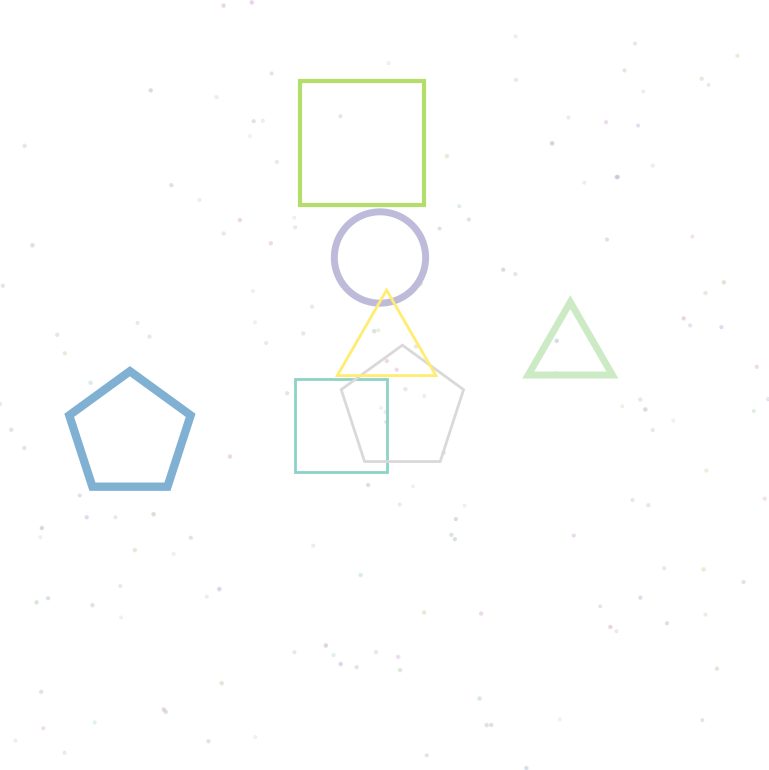[{"shape": "square", "thickness": 1, "radius": 0.3, "center": [0.443, 0.447]}, {"shape": "circle", "thickness": 2.5, "radius": 0.3, "center": [0.493, 0.666]}, {"shape": "pentagon", "thickness": 3, "radius": 0.41, "center": [0.169, 0.435]}, {"shape": "square", "thickness": 1.5, "radius": 0.4, "center": [0.47, 0.815]}, {"shape": "pentagon", "thickness": 1, "radius": 0.42, "center": [0.523, 0.468]}, {"shape": "triangle", "thickness": 2.5, "radius": 0.32, "center": [0.741, 0.545]}, {"shape": "triangle", "thickness": 1, "radius": 0.37, "center": [0.502, 0.549]}]